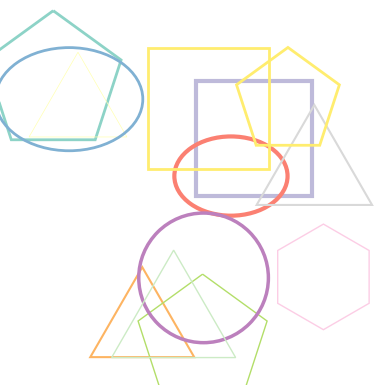[{"shape": "pentagon", "thickness": 2, "radius": 0.93, "center": [0.138, 0.787]}, {"shape": "triangle", "thickness": 0.5, "radius": 0.73, "center": [0.203, 0.718]}, {"shape": "square", "thickness": 3, "radius": 0.75, "center": [0.66, 0.641]}, {"shape": "oval", "thickness": 3, "radius": 0.74, "center": [0.6, 0.543]}, {"shape": "oval", "thickness": 2, "radius": 0.96, "center": [0.18, 0.742]}, {"shape": "triangle", "thickness": 1.5, "radius": 0.78, "center": [0.37, 0.15]}, {"shape": "pentagon", "thickness": 1, "radius": 0.88, "center": [0.526, 0.112]}, {"shape": "hexagon", "thickness": 1, "radius": 0.69, "center": [0.84, 0.281]}, {"shape": "triangle", "thickness": 1.5, "radius": 0.87, "center": [0.816, 0.554]}, {"shape": "circle", "thickness": 2.5, "radius": 0.84, "center": [0.529, 0.278]}, {"shape": "triangle", "thickness": 1, "radius": 0.93, "center": [0.451, 0.164]}, {"shape": "pentagon", "thickness": 2, "radius": 0.7, "center": [0.748, 0.736]}, {"shape": "square", "thickness": 2, "radius": 0.79, "center": [0.541, 0.718]}]